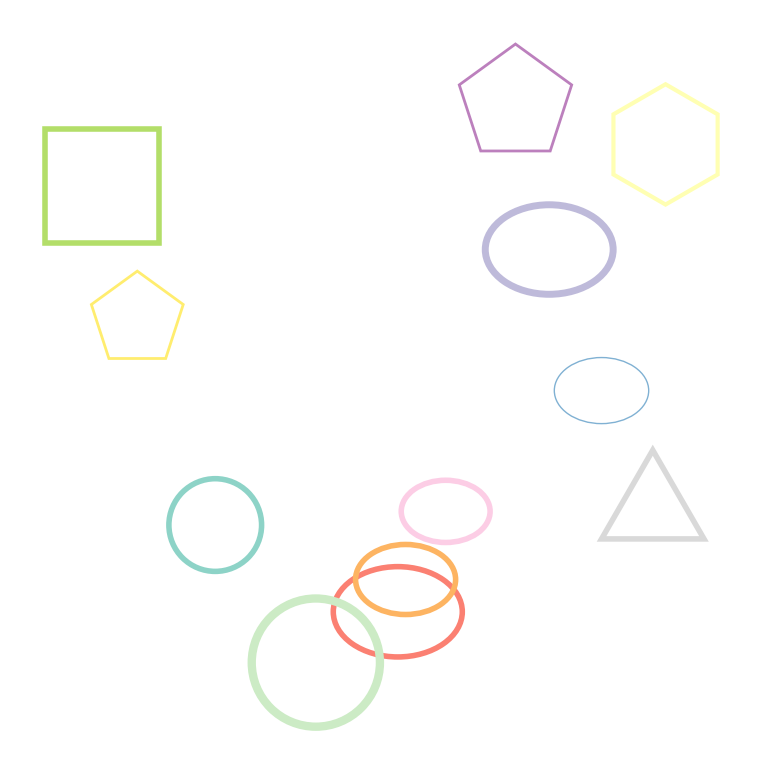[{"shape": "circle", "thickness": 2, "radius": 0.3, "center": [0.28, 0.318]}, {"shape": "hexagon", "thickness": 1.5, "radius": 0.39, "center": [0.864, 0.812]}, {"shape": "oval", "thickness": 2.5, "radius": 0.42, "center": [0.713, 0.676]}, {"shape": "oval", "thickness": 2, "radius": 0.42, "center": [0.517, 0.205]}, {"shape": "oval", "thickness": 0.5, "radius": 0.31, "center": [0.781, 0.493]}, {"shape": "oval", "thickness": 2, "radius": 0.32, "center": [0.527, 0.247]}, {"shape": "square", "thickness": 2, "radius": 0.37, "center": [0.133, 0.758]}, {"shape": "oval", "thickness": 2, "radius": 0.29, "center": [0.579, 0.336]}, {"shape": "triangle", "thickness": 2, "radius": 0.38, "center": [0.848, 0.338]}, {"shape": "pentagon", "thickness": 1, "radius": 0.38, "center": [0.669, 0.866]}, {"shape": "circle", "thickness": 3, "radius": 0.42, "center": [0.41, 0.139]}, {"shape": "pentagon", "thickness": 1, "radius": 0.31, "center": [0.178, 0.585]}]